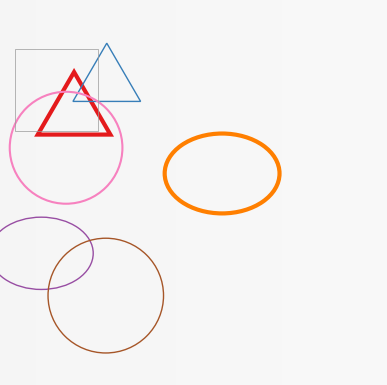[{"shape": "triangle", "thickness": 3, "radius": 0.54, "center": [0.191, 0.705]}, {"shape": "triangle", "thickness": 1, "radius": 0.5, "center": [0.276, 0.787]}, {"shape": "oval", "thickness": 1, "radius": 0.67, "center": [0.106, 0.342]}, {"shape": "oval", "thickness": 3, "radius": 0.74, "center": [0.573, 0.549]}, {"shape": "circle", "thickness": 1, "radius": 0.75, "center": [0.273, 0.232]}, {"shape": "circle", "thickness": 1.5, "radius": 0.73, "center": [0.171, 0.616]}, {"shape": "square", "thickness": 0.5, "radius": 0.53, "center": [0.147, 0.767]}]